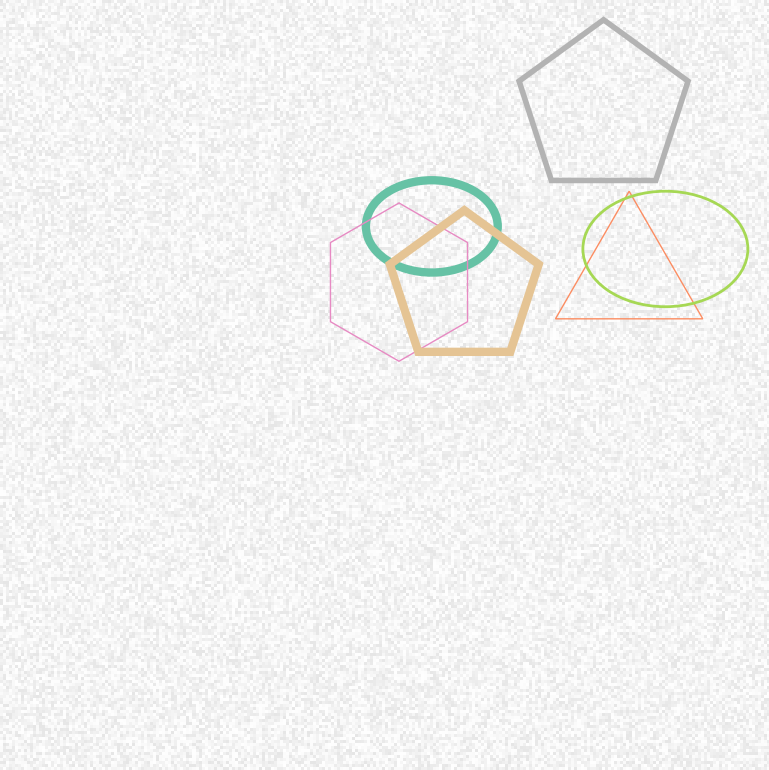[{"shape": "oval", "thickness": 3, "radius": 0.43, "center": [0.561, 0.706]}, {"shape": "triangle", "thickness": 0.5, "radius": 0.55, "center": [0.817, 0.641]}, {"shape": "hexagon", "thickness": 0.5, "radius": 0.51, "center": [0.518, 0.634]}, {"shape": "oval", "thickness": 1, "radius": 0.54, "center": [0.864, 0.677]}, {"shape": "pentagon", "thickness": 3, "radius": 0.51, "center": [0.603, 0.625]}, {"shape": "pentagon", "thickness": 2, "radius": 0.58, "center": [0.784, 0.859]}]